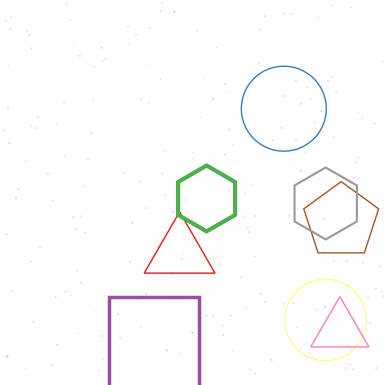[{"shape": "triangle", "thickness": 1, "radius": 0.53, "center": [0.467, 0.344]}, {"shape": "circle", "thickness": 1, "radius": 0.55, "center": [0.737, 0.718]}, {"shape": "hexagon", "thickness": 3, "radius": 0.43, "center": [0.537, 0.485]}, {"shape": "square", "thickness": 2.5, "radius": 0.58, "center": [0.401, 0.112]}, {"shape": "circle", "thickness": 0.5, "radius": 0.53, "center": [0.846, 0.169]}, {"shape": "pentagon", "thickness": 1, "radius": 0.51, "center": [0.886, 0.426]}, {"shape": "triangle", "thickness": 1, "radius": 0.44, "center": [0.883, 0.142]}, {"shape": "hexagon", "thickness": 1.5, "radius": 0.47, "center": [0.846, 0.472]}]